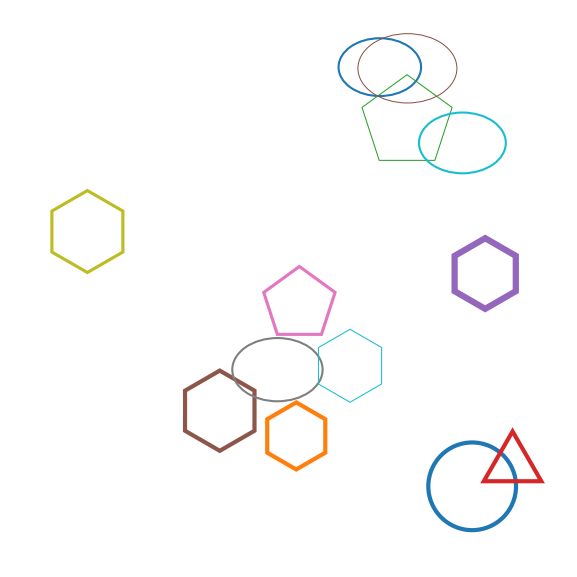[{"shape": "oval", "thickness": 1, "radius": 0.36, "center": [0.658, 0.883]}, {"shape": "circle", "thickness": 2, "radius": 0.38, "center": [0.818, 0.157]}, {"shape": "hexagon", "thickness": 2, "radius": 0.29, "center": [0.513, 0.244]}, {"shape": "pentagon", "thickness": 0.5, "radius": 0.41, "center": [0.705, 0.788]}, {"shape": "triangle", "thickness": 2, "radius": 0.29, "center": [0.888, 0.195]}, {"shape": "hexagon", "thickness": 3, "radius": 0.31, "center": [0.84, 0.525]}, {"shape": "hexagon", "thickness": 2, "radius": 0.35, "center": [0.381, 0.288]}, {"shape": "oval", "thickness": 0.5, "radius": 0.43, "center": [0.705, 0.881]}, {"shape": "pentagon", "thickness": 1.5, "radius": 0.32, "center": [0.518, 0.473]}, {"shape": "oval", "thickness": 1, "radius": 0.39, "center": [0.48, 0.359]}, {"shape": "hexagon", "thickness": 1.5, "radius": 0.35, "center": [0.151, 0.598]}, {"shape": "oval", "thickness": 1, "radius": 0.38, "center": [0.801, 0.752]}, {"shape": "hexagon", "thickness": 0.5, "radius": 0.32, "center": [0.606, 0.366]}]